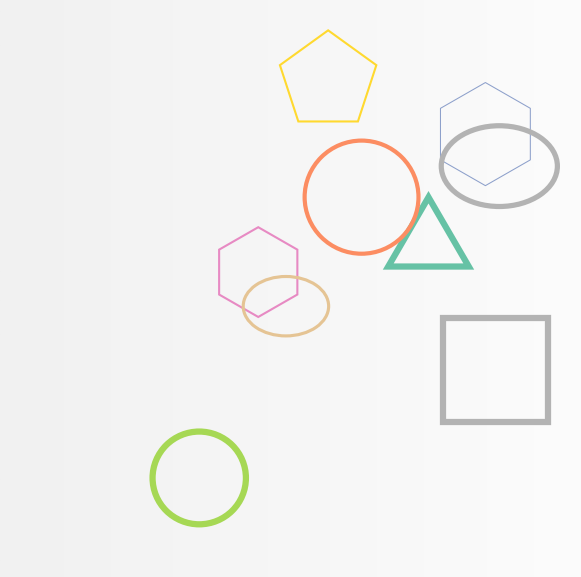[{"shape": "triangle", "thickness": 3, "radius": 0.4, "center": [0.737, 0.578]}, {"shape": "circle", "thickness": 2, "radius": 0.49, "center": [0.622, 0.658]}, {"shape": "hexagon", "thickness": 0.5, "radius": 0.45, "center": [0.835, 0.767]}, {"shape": "hexagon", "thickness": 1, "radius": 0.39, "center": [0.444, 0.528]}, {"shape": "circle", "thickness": 3, "radius": 0.4, "center": [0.343, 0.172]}, {"shape": "pentagon", "thickness": 1, "radius": 0.44, "center": [0.565, 0.859]}, {"shape": "oval", "thickness": 1.5, "radius": 0.37, "center": [0.492, 0.469]}, {"shape": "square", "thickness": 3, "radius": 0.45, "center": [0.852, 0.359]}, {"shape": "oval", "thickness": 2.5, "radius": 0.5, "center": [0.859, 0.711]}]